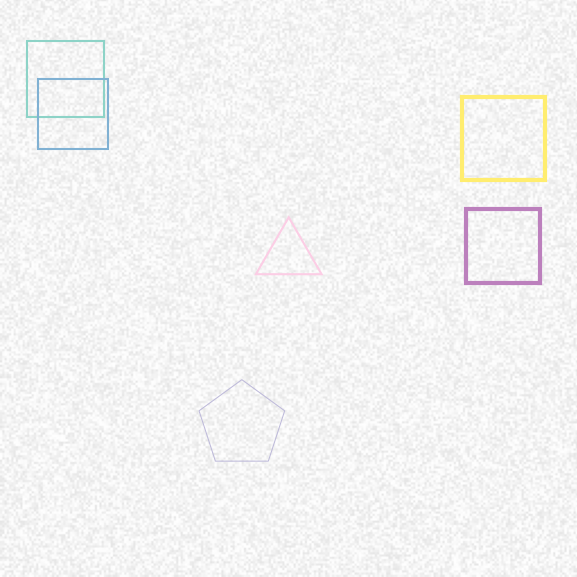[{"shape": "square", "thickness": 1, "radius": 0.33, "center": [0.114, 0.862]}, {"shape": "pentagon", "thickness": 0.5, "radius": 0.39, "center": [0.419, 0.264]}, {"shape": "square", "thickness": 1, "radius": 0.3, "center": [0.127, 0.801]}, {"shape": "triangle", "thickness": 1, "radius": 0.33, "center": [0.5, 0.557]}, {"shape": "square", "thickness": 2, "radius": 0.32, "center": [0.871, 0.573]}, {"shape": "square", "thickness": 2, "radius": 0.36, "center": [0.872, 0.759]}]